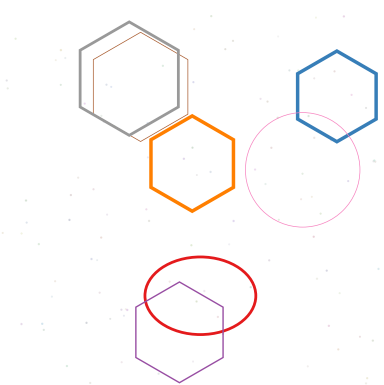[{"shape": "oval", "thickness": 2, "radius": 0.72, "center": [0.52, 0.232]}, {"shape": "hexagon", "thickness": 2.5, "radius": 0.59, "center": [0.875, 0.75]}, {"shape": "hexagon", "thickness": 1, "radius": 0.65, "center": [0.466, 0.137]}, {"shape": "hexagon", "thickness": 2.5, "radius": 0.62, "center": [0.499, 0.575]}, {"shape": "hexagon", "thickness": 0.5, "radius": 0.71, "center": [0.365, 0.774]}, {"shape": "circle", "thickness": 0.5, "radius": 0.74, "center": [0.786, 0.559]}, {"shape": "hexagon", "thickness": 2, "radius": 0.74, "center": [0.336, 0.796]}]